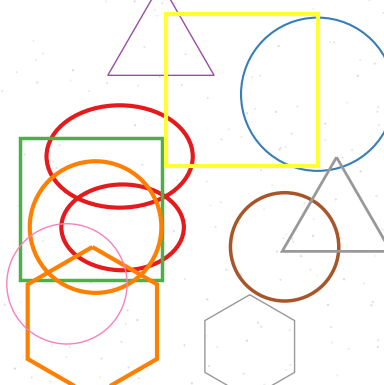[{"shape": "oval", "thickness": 3, "radius": 0.95, "center": [0.311, 0.594]}, {"shape": "oval", "thickness": 3, "radius": 0.8, "center": [0.318, 0.409]}, {"shape": "circle", "thickness": 1.5, "radius": 1.0, "center": [0.825, 0.755]}, {"shape": "square", "thickness": 2.5, "radius": 0.92, "center": [0.236, 0.456]}, {"shape": "triangle", "thickness": 1, "radius": 0.8, "center": [0.418, 0.884]}, {"shape": "hexagon", "thickness": 3, "radius": 0.97, "center": [0.24, 0.165]}, {"shape": "circle", "thickness": 3, "radius": 0.85, "center": [0.248, 0.41]}, {"shape": "square", "thickness": 3, "radius": 0.99, "center": [0.629, 0.766]}, {"shape": "circle", "thickness": 2.5, "radius": 0.7, "center": [0.739, 0.359]}, {"shape": "circle", "thickness": 1, "radius": 0.78, "center": [0.174, 0.263]}, {"shape": "triangle", "thickness": 2, "radius": 0.81, "center": [0.874, 0.429]}, {"shape": "hexagon", "thickness": 1, "radius": 0.67, "center": [0.649, 0.1]}]